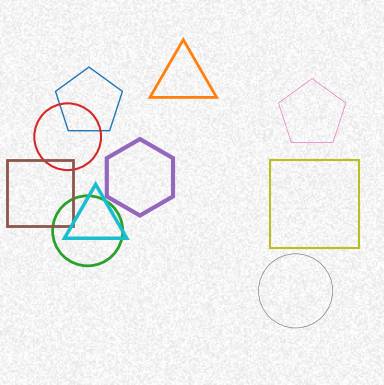[{"shape": "pentagon", "thickness": 1, "radius": 0.46, "center": [0.231, 0.734]}, {"shape": "triangle", "thickness": 2, "radius": 0.5, "center": [0.476, 0.797]}, {"shape": "circle", "thickness": 2, "radius": 0.46, "center": [0.228, 0.4]}, {"shape": "circle", "thickness": 1.5, "radius": 0.43, "center": [0.176, 0.645]}, {"shape": "hexagon", "thickness": 3, "radius": 0.5, "center": [0.363, 0.54]}, {"shape": "square", "thickness": 2, "radius": 0.43, "center": [0.104, 0.499]}, {"shape": "pentagon", "thickness": 0.5, "radius": 0.46, "center": [0.811, 0.704]}, {"shape": "circle", "thickness": 0.5, "radius": 0.48, "center": [0.768, 0.244]}, {"shape": "square", "thickness": 1.5, "radius": 0.57, "center": [0.817, 0.47]}, {"shape": "triangle", "thickness": 2.5, "radius": 0.47, "center": [0.248, 0.428]}]